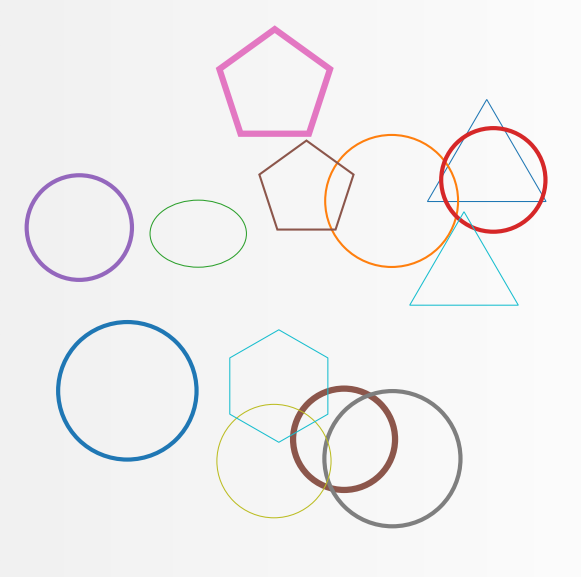[{"shape": "circle", "thickness": 2, "radius": 0.6, "center": [0.219, 0.322]}, {"shape": "triangle", "thickness": 0.5, "radius": 0.59, "center": [0.837, 0.709]}, {"shape": "circle", "thickness": 1, "radius": 0.57, "center": [0.674, 0.651]}, {"shape": "oval", "thickness": 0.5, "radius": 0.41, "center": [0.341, 0.594]}, {"shape": "circle", "thickness": 2, "radius": 0.45, "center": [0.849, 0.688]}, {"shape": "circle", "thickness": 2, "radius": 0.45, "center": [0.136, 0.605]}, {"shape": "pentagon", "thickness": 1, "radius": 0.43, "center": [0.527, 0.671]}, {"shape": "circle", "thickness": 3, "radius": 0.44, "center": [0.592, 0.238]}, {"shape": "pentagon", "thickness": 3, "radius": 0.5, "center": [0.473, 0.849]}, {"shape": "circle", "thickness": 2, "radius": 0.59, "center": [0.675, 0.205]}, {"shape": "circle", "thickness": 0.5, "radius": 0.49, "center": [0.471, 0.201]}, {"shape": "hexagon", "thickness": 0.5, "radius": 0.49, "center": [0.48, 0.331]}, {"shape": "triangle", "thickness": 0.5, "radius": 0.54, "center": [0.798, 0.525]}]